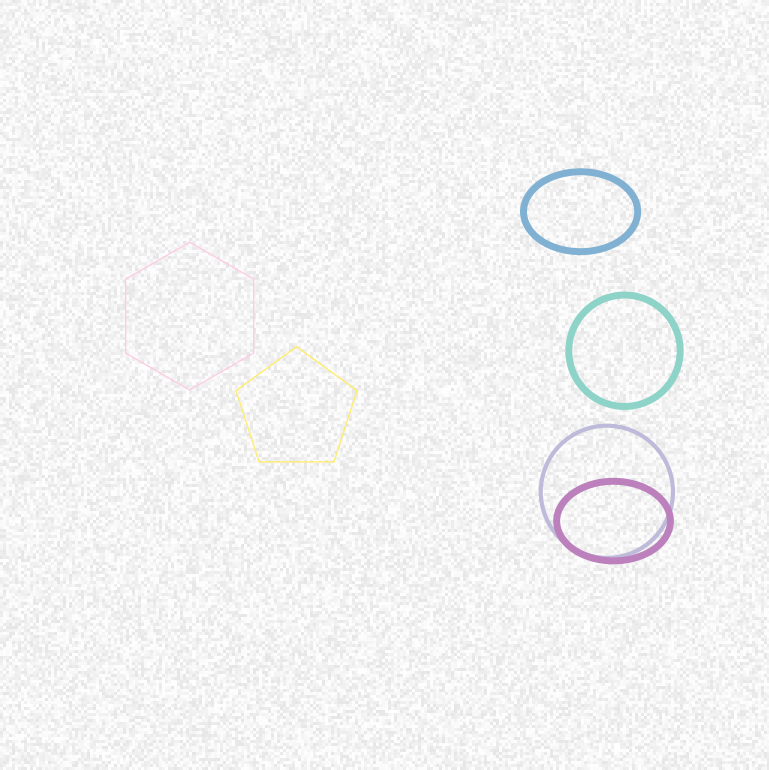[{"shape": "circle", "thickness": 2.5, "radius": 0.36, "center": [0.811, 0.544]}, {"shape": "circle", "thickness": 1.5, "radius": 0.43, "center": [0.788, 0.361]}, {"shape": "oval", "thickness": 2.5, "radius": 0.37, "center": [0.754, 0.725]}, {"shape": "hexagon", "thickness": 0.5, "radius": 0.48, "center": [0.246, 0.589]}, {"shape": "oval", "thickness": 2.5, "radius": 0.37, "center": [0.797, 0.323]}, {"shape": "pentagon", "thickness": 0.5, "radius": 0.41, "center": [0.385, 0.467]}]